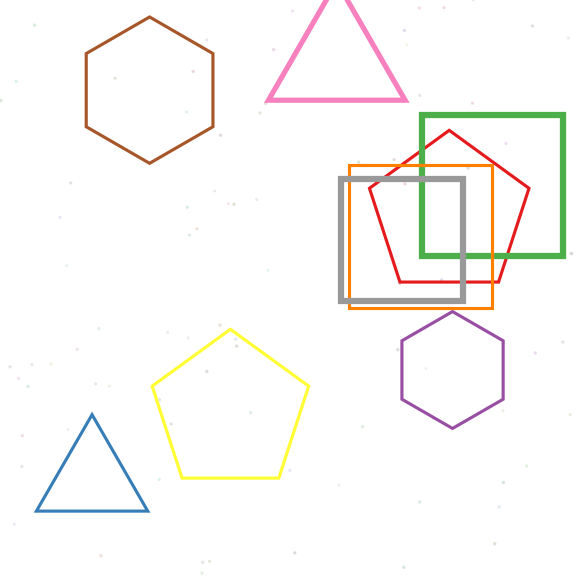[{"shape": "pentagon", "thickness": 1.5, "radius": 0.73, "center": [0.778, 0.628]}, {"shape": "triangle", "thickness": 1.5, "radius": 0.56, "center": [0.159, 0.17]}, {"shape": "square", "thickness": 3, "radius": 0.61, "center": [0.853, 0.678]}, {"shape": "hexagon", "thickness": 1.5, "radius": 0.51, "center": [0.784, 0.358]}, {"shape": "square", "thickness": 1.5, "radius": 0.62, "center": [0.728, 0.589]}, {"shape": "pentagon", "thickness": 1.5, "radius": 0.71, "center": [0.399, 0.286]}, {"shape": "hexagon", "thickness": 1.5, "radius": 0.63, "center": [0.259, 0.843]}, {"shape": "triangle", "thickness": 2.5, "radius": 0.68, "center": [0.583, 0.894]}, {"shape": "square", "thickness": 3, "radius": 0.53, "center": [0.696, 0.584]}]